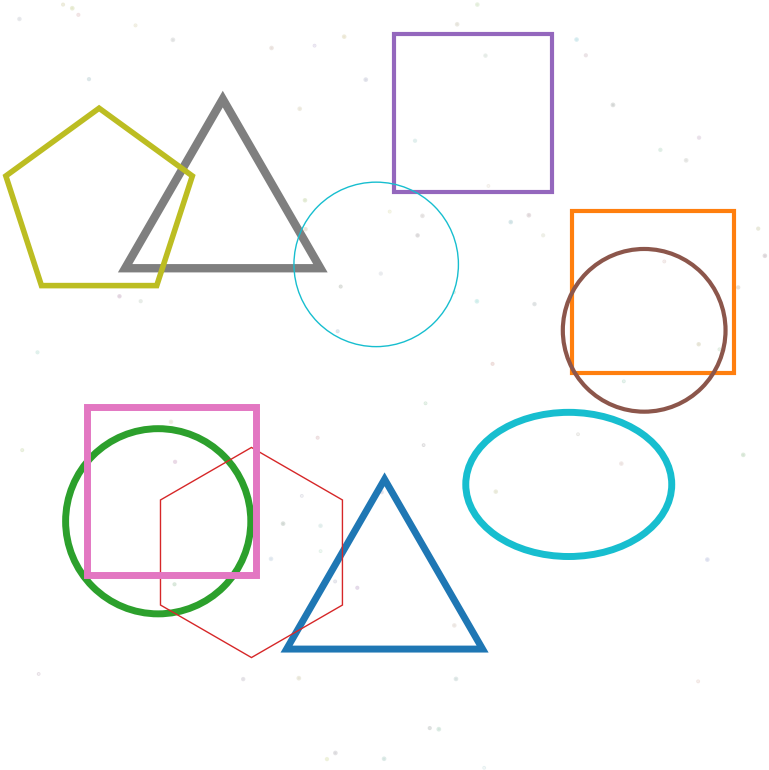[{"shape": "triangle", "thickness": 2.5, "radius": 0.73, "center": [0.499, 0.231]}, {"shape": "square", "thickness": 1.5, "radius": 0.53, "center": [0.848, 0.621]}, {"shape": "circle", "thickness": 2.5, "radius": 0.6, "center": [0.205, 0.323]}, {"shape": "hexagon", "thickness": 0.5, "radius": 0.68, "center": [0.327, 0.282]}, {"shape": "square", "thickness": 1.5, "radius": 0.51, "center": [0.614, 0.853]}, {"shape": "circle", "thickness": 1.5, "radius": 0.53, "center": [0.837, 0.571]}, {"shape": "square", "thickness": 2.5, "radius": 0.55, "center": [0.223, 0.362]}, {"shape": "triangle", "thickness": 3, "radius": 0.73, "center": [0.289, 0.725]}, {"shape": "pentagon", "thickness": 2, "radius": 0.64, "center": [0.129, 0.732]}, {"shape": "oval", "thickness": 2.5, "radius": 0.67, "center": [0.739, 0.371]}, {"shape": "circle", "thickness": 0.5, "radius": 0.53, "center": [0.489, 0.657]}]